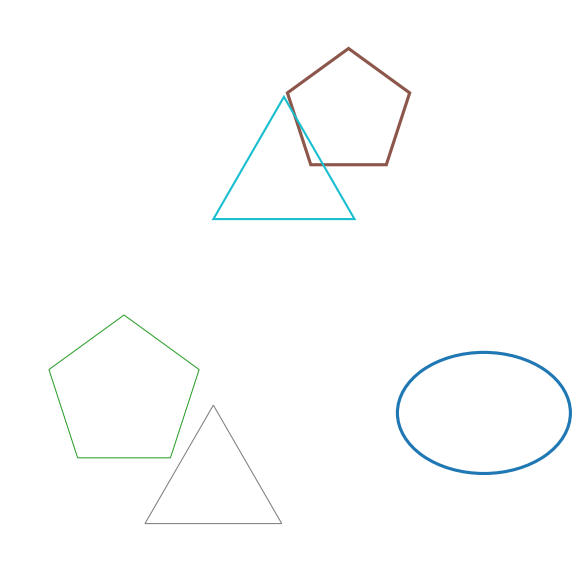[{"shape": "oval", "thickness": 1.5, "radius": 0.75, "center": [0.838, 0.284]}, {"shape": "pentagon", "thickness": 0.5, "radius": 0.68, "center": [0.215, 0.317]}, {"shape": "pentagon", "thickness": 1.5, "radius": 0.56, "center": [0.604, 0.804]}, {"shape": "triangle", "thickness": 0.5, "radius": 0.68, "center": [0.369, 0.161]}, {"shape": "triangle", "thickness": 1, "radius": 0.71, "center": [0.492, 0.69]}]